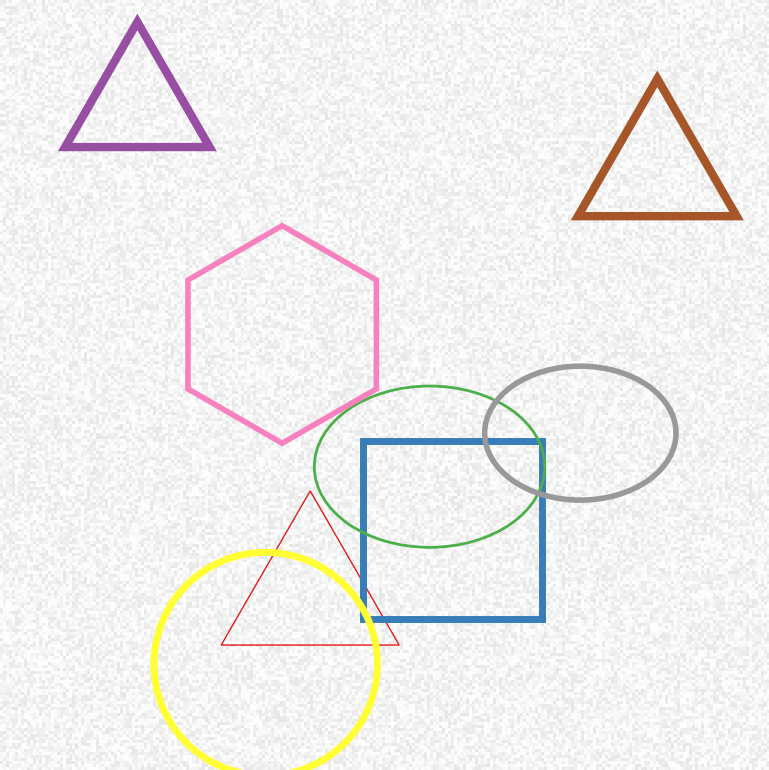[{"shape": "triangle", "thickness": 0.5, "radius": 0.67, "center": [0.403, 0.229]}, {"shape": "square", "thickness": 2.5, "radius": 0.58, "center": [0.587, 0.311]}, {"shape": "oval", "thickness": 1, "radius": 0.75, "center": [0.558, 0.394]}, {"shape": "triangle", "thickness": 3, "radius": 0.54, "center": [0.178, 0.863]}, {"shape": "circle", "thickness": 2.5, "radius": 0.73, "center": [0.345, 0.138]}, {"shape": "triangle", "thickness": 3, "radius": 0.59, "center": [0.854, 0.779]}, {"shape": "hexagon", "thickness": 2, "radius": 0.71, "center": [0.366, 0.566]}, {"shape": "oval", "thickness": 2, "radius": 0.62, "center": [0.754, 0.437]}]